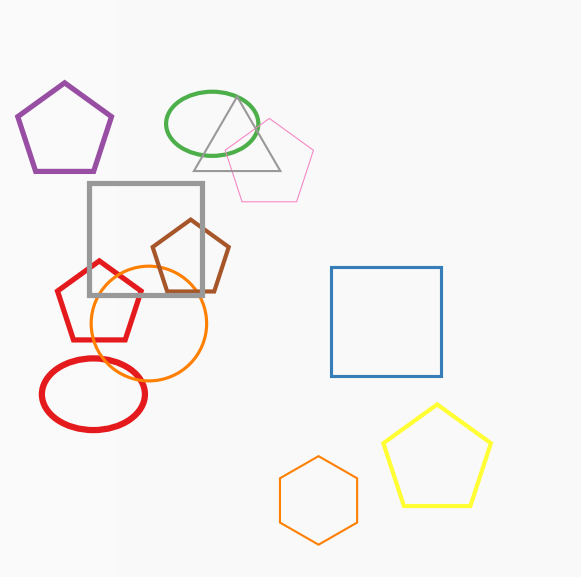[{"shape": "pentagon", "thickness": 2.5, "radius": 0.38, "center": [0.171, 0.472]}, {"shape": "oval", "thickness": 3, "radius": 0.44, "center": [0.161, 0.316]}, {"shape": "square", "thickness": 1.5, "radius": 0.47, "center": [0.665, 0.442]}, {"shape": "oval", "thickness": 2, "radius": 0.4, "center": [0.365, 0.785]}, {"shape": "pentagon", "thickness": 2.5, "radius": 0.42, "center": [0.111, 0.771]}, {"shape": "circle", "thickness": 1.5, "radius": 0.5, "center": [0.256, 0.439]}, {"shape": "hexagon", "thickness": 1, "radius": 0.38, "center": [0.548, 0.133]}, {"shape": "pentagon", "thickness": 2, "radius": 0.49, "center": [0.752, 0.202]}, {"shape": "pentagon", "thickness": 2, "radius": 0.34, "center": [0.328, 0.55]}, {"shape": "pentagon", "thickness": 0.5, "radius": 0.4, "center": [0.463, 0.714]}, {"shape": "square", "thickness": 2.5, "radius": 0.49, "center": [0.25, 0.586]}, {"shape": "triangle", "thickness": 1, "radius": 0.43, "center": [0.408, 0.746]}]